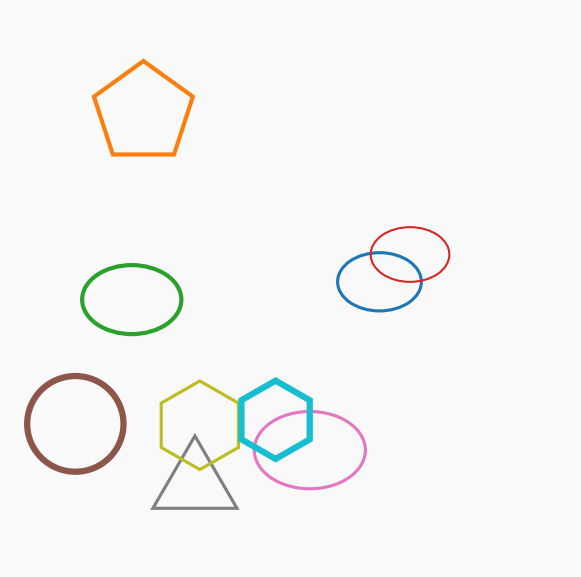[{"shape": "oval", "thickness": 1.5, "radius": 0.36, "center": [0.653, 0.511]}, {"shape": "pentagon", "thickness": 2, "radius": 0.45, "center": [0.247, 0.804]}, {"shape": "oval", "thickness": 2, "radius": 0.43, "center": [0.227, 0.48]}, {"shape": "oval", "thickness": 1, "radius": 0.34, "center": [0.705, 0.558]}, {"shape": "circle", "thickness": 3, "radius": 0.41, "center": [0.13, 0.265]}, {"shape": "oval", "thickness": 1.5, "radius": 0.48, "center": [0.533, 0.22]}, {"shape": "triangle", "thickness": 1.5, "radius": 0.42, "center": [0.335, 0.161]}, {"shape": "hexagon", "thickness": 1.5, "radius": 0.38, "center": [0.344, 0.263]}, {"shape": "hexagon", "thickness": 3, "radius": 0.34, "center": [0.474, 0.272]}]